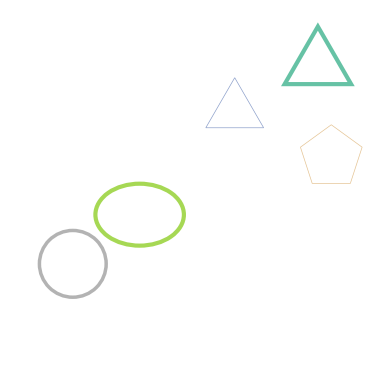[{"shape": "triangle", "thickness": 3, "radius": 0.5, "center": [0.826, 0.831]}, {"shape": "triangle", "thickness": 0.5, "radius": 0.43, "center": [0.61, 0.711]}, {"shape": "oval", "thickness": 3, "radius": 0.57, "center": [0.363, 0.442]}, {"shape": "pentagon", "thickness": 0.5, "radius": 0.42, "center": [0.86, 0.592]}, {"shape": "circle", "thickness": 2.5, "radius": 0.43, "center": [0.189, 0.315]}]